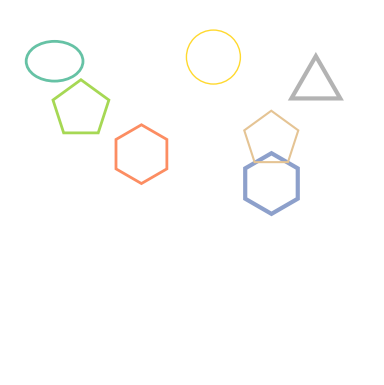[{"shape": "oval", "thickness": 2, "radius": 0.37, "center": [0.142, 0.841]}, {"shape": "hexagon", "thickness": 2, "radius": 0.38, "center": [0.367, 0.6]}, {"shape": "hexagon", "thickness": 3, "radius": 0.39, "center": [0.705, 0.523]}, {"shape": "pentagon", "thickness": 2, "radius": 0.38, "center": [0.21, 0.717]}, {"shape": "circle", "thickness": 1, "radius": 0.35, "center": [0.554, 0.852]}, {"shape": "pentagon", "thickness": 1.5, "radius": 0.37, "center": [0.705, 0.639]}, {"shape": "triangle", "thickness": 3, "radius": 0.37, "center": [0.82, 0.781]}]